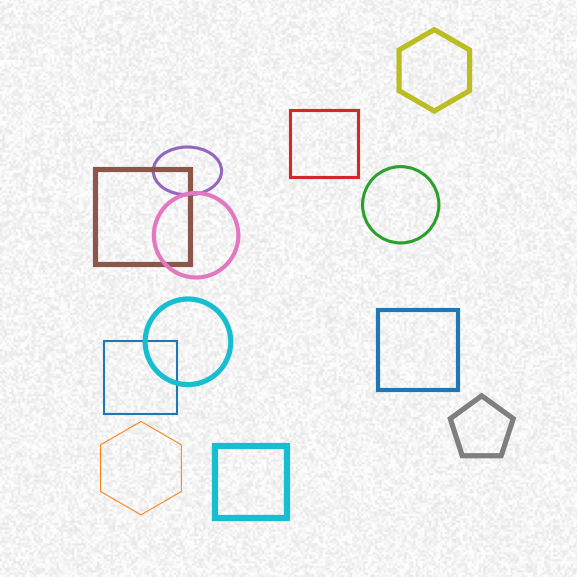[{"shape": "square", "thickness": 2, "radius": 0.35, "center": [0.723, 0.392]}, {"shape": "square", "thickness": 1, "radius": 0.32, "center": [0.243, 0.346]}, {"shape": "hexagon", "thickness": 0.5, "radius": 0.4, "center": [0.244, 0.188]}, {"shape": "circle", "thickness": 1.5, "radius": 0.33, "center": [0.694, 0.645]}, {"shape": "square", "thickness": 1.5, "radius": 0.29, "center": [0.561, 0.75]}, {"shape": "oval", "thickness": 1.5, "radius": 0.3, "center": [0.325, 0.703]}, {"shape": "square", "thickness": 2.5, "radius": 0.41, "center": [0.246, 0.624]}, {"shape": "circle", "thickness": 2, "radius": 0.37, "center": [0.34, 0.592]}, {"shape": "pentagon", "thickness": 2.5, "radius": 0.29, "center": [0.834, 0.256]}, {"shape": "hexagon", "thickness": 2.5, "radius": 0.35, "center": [0.752, 0.877]}, {"shape": "square", "thickness": 3, "radius": 0.31, "center": [0.434, 0.165]}, {"shape": "circle", "thickness": 2.5, "radius": 0.37, "center": [0.325, 0.407]}]